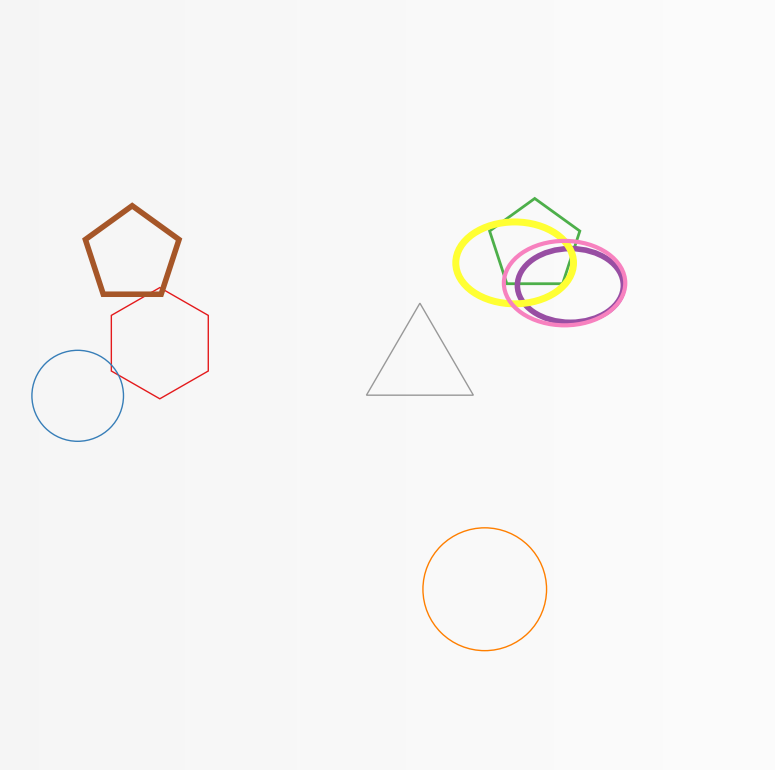[{"shape": "hexagon", "thickness": 0.5, "radius": 0.36, "center": [0.206, 0.554]}, {"shape": "circle", "thickness": 0.5, "radius": 0.3, "center": [0.1, 0.486]}, {"shape": "pentagon", "thickness": 1, "radius": 0.31, "center": [0.69, 0.681]}, {"shape": "oval", "thickness": 2, "radius": 0.34, "center": [0.736, 0.629]}, {"shape": "circle", "thickness": 0.5, "radius": 0.4, "center": [0.625, 0.235]}, {"shape": "oval", "thickness": 2.5, "radius": 0.38, "center": [0.664, 0.659]}, {"shape": "pentagon", "thickness": 2, "radius": 0.32, "center": [0.171, 0.669]}, {"shape": "oval", "thickness": 1.5, "radius": 0.39, "center": [0.728, 0.632]}, {"shape": "triangle", "thickness": 0.5, "radius": 0.4, "center": [0.542, 0.527]}]